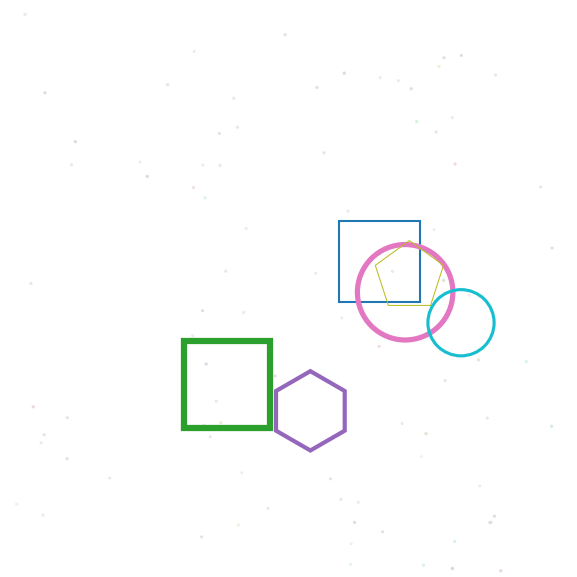[{"shape": "square", "thickness": 1, "radius": 0.35, "center": [0.658, 0.546]}, {"shape": "square", "thickness": 3, "radius": 0.37, "center": [0.393, 0.333]}, {"shape": "hexagon", "thickness": 2, "radius": 0.34, "center": [0.537, 0.288]}, {"shape": "circle", "thickness": 2.5, "radius": 0.41, "center": [0.702, 0.493]}, {"shape": "pentagon", "thickness": 0.5, "radius": 0.31, "center": [0.709, 0.52]}, {"shape": "circle", "thickness": 1.5, "radius": 0.29, "center": [0.798, 0.44]}]